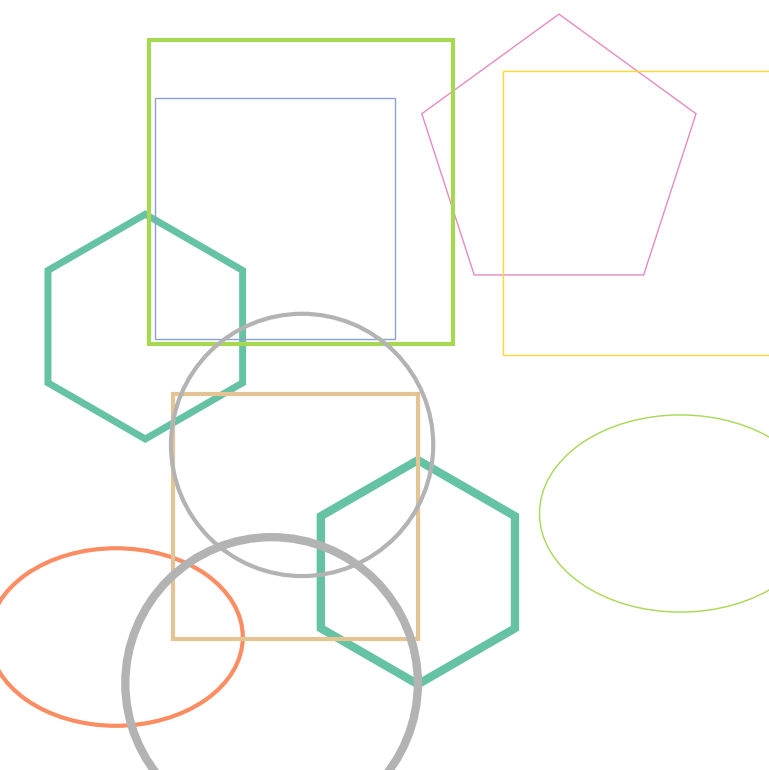[{"shape": "hexagon", "thickness": 3, "radius": 0.73, "center": [0.543, 0.257]}, {"shape": "hexagon", "thickness": 2.5, "radius": 0.73, "center": [0.189, 0.576]}, {"shape": "oval", "thickness": 1.5, "radius": 0.82, "center": [0.151, 0.173]}, {"shape": "square", "thickness": 0.5, "radius": 0.78, "center": [0.357, 0.716]}, {"shape": "pentagon", "thickness": 0.5, "radius": 0.94, "center": [0.726, 0.794]}, {"shape": "oval", "thickness": 0.5, "radius": 0.91, "center": [0.884, 0.333]}, {"shape": "square", "thickness": 1.5, "radius": 0.99, "center": [0.39, 0.751]}, {"shape": "square", "thickness": 0.5, "radius": 0.92, "center": [0.837, 0.723]}, {"shape": "square", "thickness": 1.5, "radius": 0.79, "center": [0.384, 0.33]}, {"shape": "circle", "thickness": 3, "radius": 0.95, "center": [0.353, 0.112]}, {"shape": "circle", "thickness": 1.5, "radius": 0.85, "center": [0.392, 0.422]}]